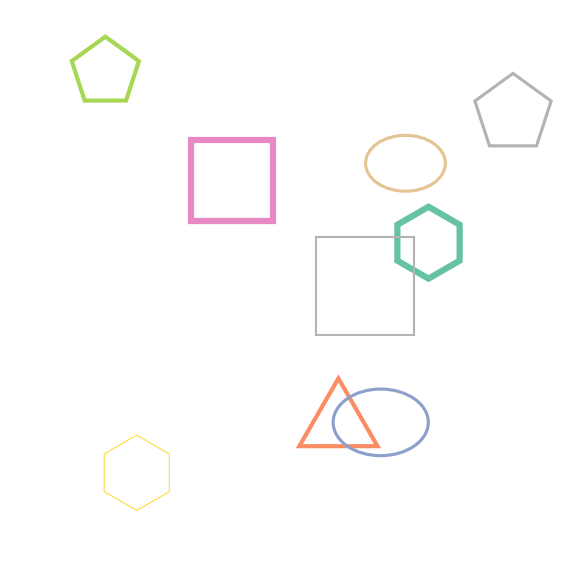[{"shape": "hexagon", "thickness": 3, "radius": 0.31, "center": [0.742, 0.579]}, {"shape": "triangle", "thickness": 2, "radius": 0.39, "center": [0.586, 0.266]}, {"shape": "oval", "thickness": 1.5, "radius": 0.41, "center": [0.659, 0.268]}, {"shape": "square", "thickness": 3, "radius": 0.35, "center": [0.402, 0.687]}, {"shape": "pentagon", "thickness": 2, "radius": 0.31, "center": [0.182, 0.875]}, {"shape": "hexagon", "thickness": 0.5, "radius": 0.33, "center": [0.237, 0.18]}, {"shape": "oval", "thickness": 1.5, "radius": 0.35, "center": [0.702, 0.716]}, {"shape": "square", "thickness": 1, "radius": 0.43, "center": [0.632, 0.504]}, {"shape": "pentagon", "thickness": 1.5, "radius": 0.35, "center": [0.888, 0.803]}]